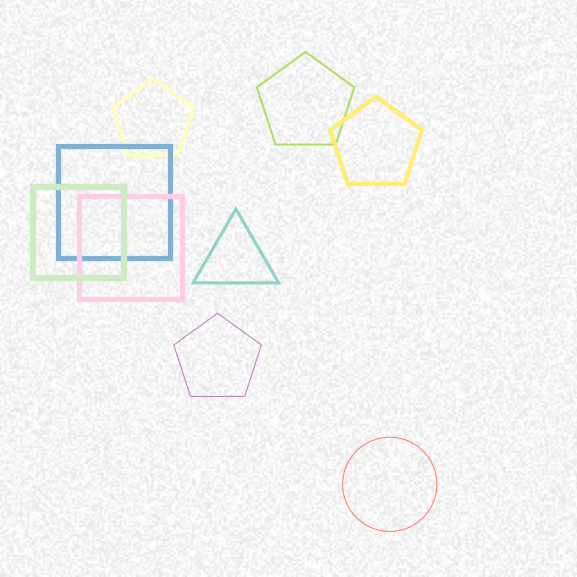[{"shape": "triangle", "thickness": 1.5, "radius": 0.43, "center": [0.408, 0.552]}, {"shape": "pentagon", "thickness": 1.5, "radius": 0.37, "center": [0.265, 0.79]}, {"shape": "circle", "thickness": 0.5, "radius": 0.41, "center": [0.675, 0.16]}, {"shape": "square", "thickness": 2.5, "radius": 0.48, "center": [0.197, 0.65]}, {"shape": "pentagon", "thickness": 1, "radius": 0.44, "center": [0.529, 0.821]}, {"shape": "square", "thickness": 2.5, "radius": 0.45, "center": [0.226, 0.57]}, {"shape": "pentagon", "thickness": 0.5, "radius": 0.4, "center": [0.377, 0.377]}, {"shape": "square", "thickness": 3, "radius": 0.4, "center": [0.136, 0.597]}, {"shape": "pentagon", "thickness": 2, "radius": 0.42, "center": [0.651, 0.748]}]